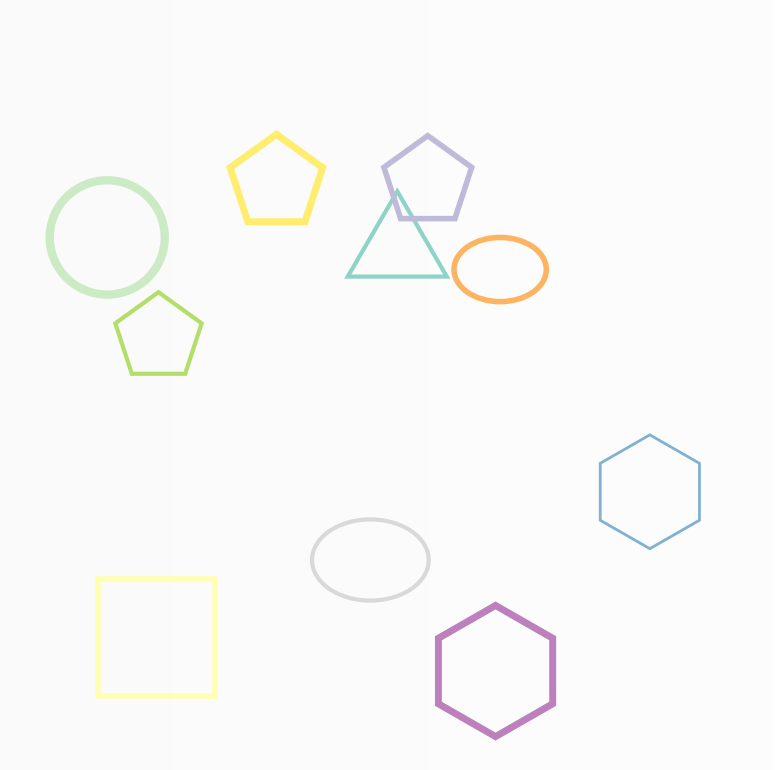[{"shape": "triangle", "thickness": 1.5, "radius": 0.37, "center": [0.513, 0.678]}, {"shape": "square", "thickness": 2, "radius": 0.38, "center": [0.202, 0.172]}, {"shape": "pentagon", "thickness": 2, "radius": 0.3, "center": [0.552, 0.764]}, {"shape": "hexagon", "thickness": 1, "radius": 0.37, "center": [0.839, 0.361]}, {"shape": "oval", "thickness": 2, "radius": 0.3, "center": [0.645, 0.65]}, {"shape": "pentagon", "thickness": 1.5, "radius": 0.29, "center": [0.204, 0.562]}, {"shape": "oval", "thickness": 1.5, "radius": 0.38, "center": [0.478, 0.273]}, {"shape": "hexagon", "thickness": 2.5, "radius": 0.43, "center": [0.639, 0.129]}, {"shape": "circle", "thickness": 3, "radius": 0.37, "center": [0.138, 0.692]}, {"shape": "pentagon", "thickness": 2.5, "radius": 0.31, "center": [0.357, 0.763]}]